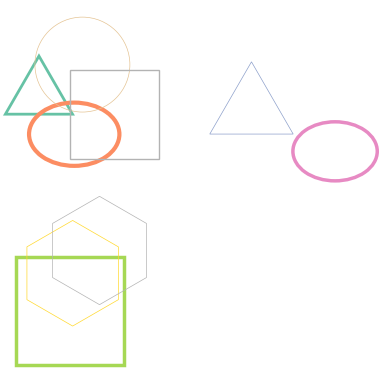[{"shape": "triangle", "thickness": 2, "radius": 0.5, "center": [0.101, 0.754]}, {"shape": "oval", "thickness": 3, "radius": 0.59, "center": [0.193, 0.651]}, {"shape": "triangle", "thickness": 0.5, "radius": 0.63, "center": [0.653, 0.714]}, {"shape": "oval", "thickness": 2.5, "radius": 0.55, "center": [0.87, 0.607]}, {"shape": "square", "thickness": 2.5, "radius": 0.7, "center": [0.182, 0.193]}, {"shape": "hexagon", "thickness": 0.5, "radius": 0.69, "center": [0.189, 0.29]}, {"shape": "circle", "thickness": 0.5, "radius": 0.62, "center": [0.214, 0.832]}, {"shape": "square", "thickness": 1, "radius": 0.58, "center": [0.297, 0.703]}, {"shape": "hexagon", "thickness": 0.5, "radius": 0.7, "center": [0.258, 0.349]}]